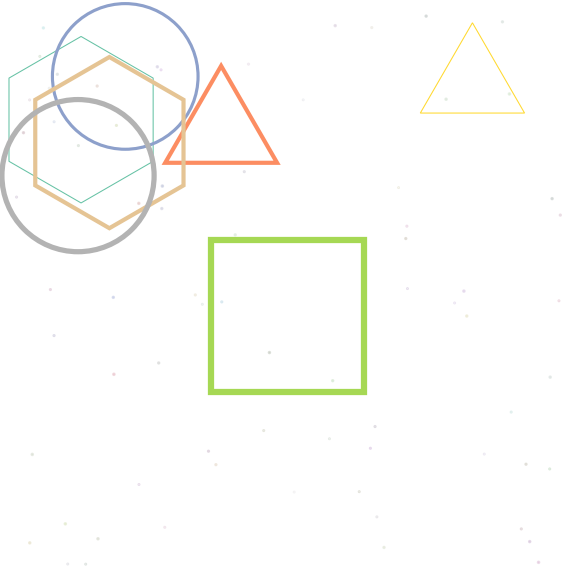[{"shape": "hexagon", "thickness": 0.5, "radius": 0.72, "center": [0.14, 0.792]}, {"shape": "triangle", "thickness": 2, "radius": 0.56, "center": [0.383, 0.773]}, {"shape": "circle", "thickness": 1.5, "radius": 0.63, "center": [0.217, 0.867]}, {"shape": "square", "thickness": 3, "radius": 0.66, "center": [0.498, 0.452]}, {"shape": "triangle", "thickness": 0.5, "radius": 0.52, "center": [0.818, 0.855]}, {"shape": "hexagon", "thickness": 2, "radius": 0.74, "center": [0.189, 0.752]}, {"shape": "circle", "thickness": 2.5, "radius": 0.66, "center": [0.135, 0.695]}]